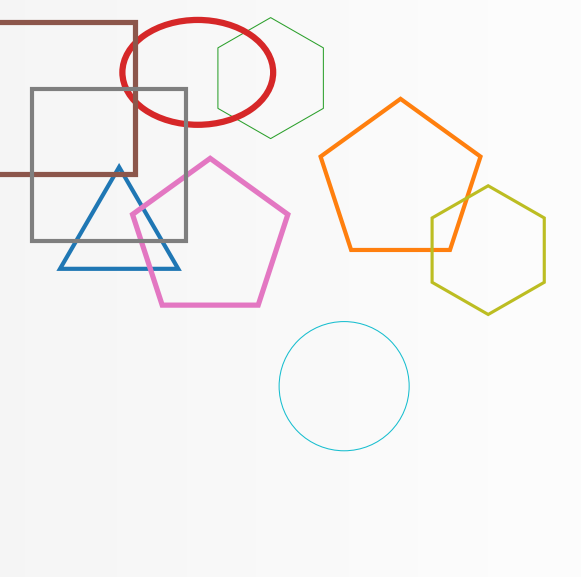[{"shape": "triangle", "thickness": 2, "radius": 0.59, "center": [0.205, 0.592]}, {"shape": "pentagon", "thickness": 2, "radius": 0.72, "center": [0.689, 0.683]}, {"shape": "hexagon", "thickness": 0.5, "radius": 0.52, "center": [0.466, 0.864]}, {"shape": "oval", "thickness": 3, "radius": 0.65, "center": [0.34, 0.874]}, {"shape": "square", "thickness": 2.5, "radius": 0.66, "center": [0.1, 0.83]}, {"shape": "pentagon", "thickness": 2.5, "radius": 0.7, "center": [0.362, 0.584]}, {"shape": "square", "thickness": 2, "radius": 0.66, "center": [0.188, 0.713]}, {"shape": "hexagon", "thickness": 1.5, "radius": 0.56, "center": [0.84, 0.566]}, {"shape": "circle", "thickness": 0.5, "radius": 0.56, "center": [0.592, 0.33]}]